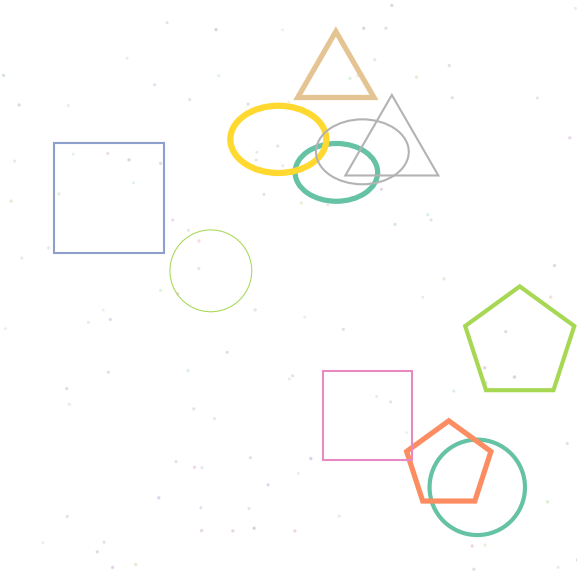[{"shape": "circle", "thickness": 2, "radius": 0.41, "center": [0.826, 0.155]}, {"shape": "oval", "thickness": 2.5, "radius": 0.36, "center": [0.582, 0.701]}, {"shape": "pentagon", "thickness": 2.5, "radius": 0.38, "center": [0.777, 0.194]}, {"shape": "square", "thickness": 1, "radius": 0.48, "center": [0.188, 0.656]}, {"shape": "square", "thickness": 1, "radius": 0.39, "center": [0.636, 0.28]}, {"shape": "pentagon", "thickness": 2, "radius": 0.5, "center": [0.9, 0.404]}, {"shape": "circle", "thickness": 0.5, "radius": 0.35, "center": [0.365, 0.53]}, {"shape": "oval", "thickness": 3, "radius": 0.42, "center": [0.482, 0.758]}, {"shape": "triangle", "thickness": 2.5, "radius": 0.38, "center": [0.582, 0.868]}, {"shape": "triangle", "thickness": 1, "radius": 0.46, "center": [0.679, 0.742]}, {"shape": "oval", "thickness": 1, "radius": 0.4, "center": [0.627, 0.736]}]